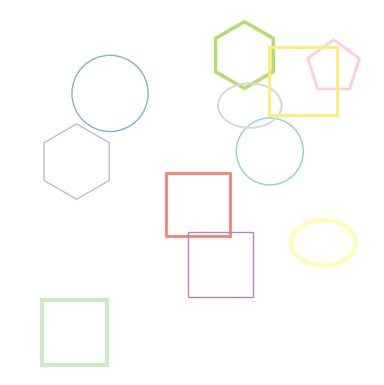[{"shape": "circle", "thickness": 1, "radius": 0.43, "center": [0.701, 0.607]}, {"shape": "oval", "thickness": 3, "radius": 0.42, "center": [0.84, 0.37]}, {"shape": "hexagon", "thickness": 1, "radius": 0.49, "center": [0.199, 0.58]}, {"shape": "square", "thickness": 2, "radius": 0.41, "center": [0.514, 0.469]}, {"shape": "circle", "thickness": 1, "radius": 0.49, "center": [0.286, 0.757]}, {"shape": "hexagon", "thickness": 2.5, "radius": 0.43, "center": [0.635, 0.857]}, {"shape": "pentagon", "thickness": 2, "radius": 0.35, "center": [0.867, 0.826]}, {"shape": "oval", "thickness": 1.5, "radius": 0.41, "center": [0.649, 0.726]}, {"shape": "square", "thickness": 1, "radius": 0.42, "center": [0.572, 0.313]}, {"shape": "square", "thickness": 3, "radius": 0.42, "center": [0.194, 0.137]}, {"shape": "square", "thickness": 2, "radius": 0.44, "center": [0.788, 0.79]}]